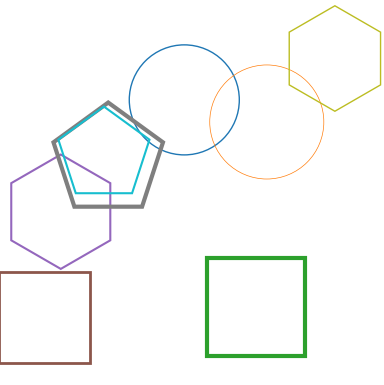[{"shape": "circle", "thickness": 1, "radius": 0.71, "center": [0.479, 0.741]}, {"shape": "circle", "thickness": 0.5, "radius": 0.74, "center": [0.693, 0.683]}, {"shape": "square", "thickness": 3, "radius": 0.64, "center": [0.665, 0.202]}, {"shape": "hexagon", "thickness": 1.5, "radius": 0.74, "center": [0.158, 0.45]}, {"shape": "square", "thickness": 2, "radius": 0.59, "center": [0.116, 0.175]}, {"shape": "pentagon", "thickness": 3, "radius": 0.75, "center": [0.281, 0.584]}, {"shape": "hexagon", "thickness": 1, "radius": 0.68, "center": [0.87, 0.848]}, {"shape": "pentagon", "thickness": 1.5, "radius": 0.62, "center": [0.27, 0.599]}]